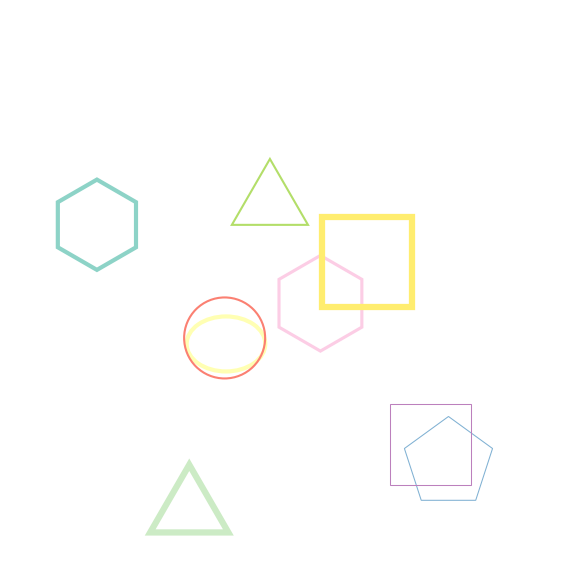[{"shape": "hexagon", "thickness": 2, "radius": 0.39, "center": [0.168, 0.61]}, {"shape": "oval", "thickness": 2, "radius": 0.34, "center": [0.391, 0.404]}, {"shape": "circle", "thickness": 1, "radius": 0.35, "center": [0.389, 0.414]}, {"shape": "pentagon", "thickness": 0.5, "radius": 0.4, "center": [0.777, 0.198]}, {"shape": "triangle", "thickness": 1, "radius": 0.38, "center": [0.467, 0.648]}, {"shape": "hexagon", "thickness": 1.5, "radius": 0.41, "center": [0.555, 0.474]}, {"shape": "square", "thickness": 0.5, "radius": 0.35, "center": [0.745, 0.229]}, {"shape": "triangle", "thickness": 3, "radius": 0.39, "center": [0.328, 0.116]}, {"shape": "square", "thickness": 3, "radius": 0.39, "center": [0.636, 0.545]}]